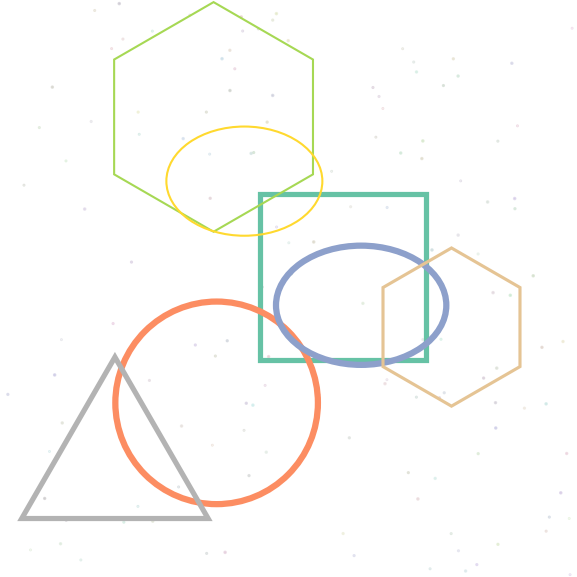[{"shape": "square", "thickness": 2.5, "radius": 0.72, "center": [0.594, 0.52]}, {"shape": "circle", "thickness": 3, "radius": 0.88, "center": [0.375, 0.302]}, {"shape": "oval", "thickness": 3, "radius": 0.74, "center": [0.625, 0.471]}, {"shape": "hexagon", "thickness": 1, "radius": 0.99, "center": [0.37, 0.797]}, {"shape": "oval", "thickness": 1, "radius": 0.68, "center": [0.423, 0.685]}, {"shape": "hexagon", "thickness": 1.5, "radius": 0.68, "center": [0.782, 0.433]}, {"shape": "triangle", "thickness": 2.5, "radius": 0.93, "center": [0.199, 0.194]}]